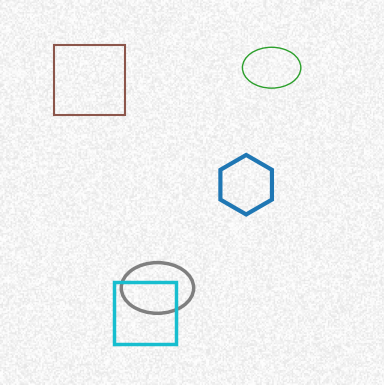[{"shape": "hexagon", "thickness": 3, "radius": 0.39, "center": [0.639, 0.52]}, {"shape": "oval", "thickness": 1, "radius": 0.38, "center": [0.706, 0.824]}, {"shape": "square", "thickness": 1.5, "radius": 0.46, "center": [0.233, 0.792]}, {"shape": "oval", "thickness": 2.5, "radius": 0.47, "center": [0.409, 0.252]}, {"shape": "square", "thickness": 2.5, "radius": 0.4, "center": [0.376, 0.188]}]